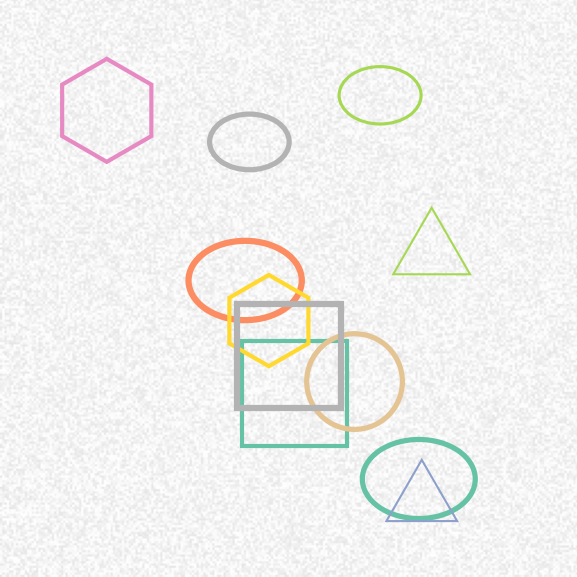[{"shape": "oval", "thickness": 2.5, "radius": 0.49, "center": [0.725, 0.17]}, {"shape": "square", "thickness": 2, "radius": 0.46, "center": [0.51, 0.318]}, {"shape": "oval", "thickness": 3, "radius": 0.49, "center": [0.425, 0.513]}, {"shape": "triangle", "thickness": 1, "radius": 0.35, "center": [0.73, 0.132]}, {"shape": "hexagon", "thickness": 2, "radius": 0.45, "center": [0.185, 0.808]}, {"shape": "oval", "thickness": 1.5, "radius": 0.35, "center": [0.658, 0.834]}, {"shape": "triangle", "thickness": 1, "radius": 0.38, "center": [0.747, 0.563]}, {"shape": "hexagon", "thickness": 2, "radius": 0.4, "center": [0.466, 0.444]}, {"shape": "circle", "thickness": 2.5, "radius": 0.41, "center": [0.614, 0.338]}, {"shape": "oval", "thickness": 2.5, "radius": 0.34, "center": [0.432, 0.753]}, {"shape": "square", "thickness": 3, "radius": 0.45, "center": [0.5, 0.382]}]